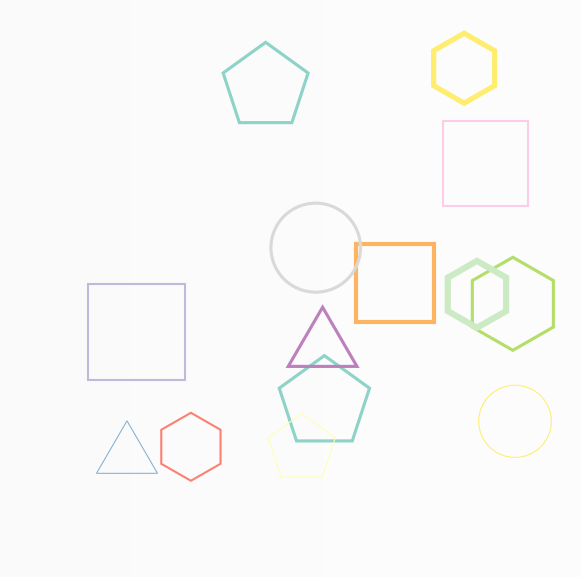[{"shape": "pentagon", "thickness": 1.5, "radius": 0.38, "center": [0.457, 0.849]}, {"shape": "pentagon", "thickness": 1.5, "radius": 0.41, "center": [0.558, 0.302]}, {"shape": "pentagon", "thickness": 0.5, "radius": 0.3, "center": [0.519, 0.222]}, {"shape": "square", "thickness": 1, "radius": 0.42, "center": [0.235, 0.424]}, {"shape": "hexagon", "thickness": 1, "radius": 0.29, "center": [0.328, 0.226]}, {"shape": "triangle", "thickness": 0.5, "radius": 0.3, "center": [0.218, 0.21]}, {"shape": "square", "thickness": 2, "radius": 0.34, "center": [0.679, 0.509]}, {"shape": "hexagon", "thickness": 1.5, "radius": 0.4, "center": [0.882, 0.473]}, {"shape": "square", "thickness": 1, "radius": 0.37, "center": [0.835, 0.716]}, {"shape": "circle", "thickness": 1.5, "radius": 0.39, "center": [0.543, 0.57]}, {"shape": "triangle", "thickness": 1.5, "radius": 0.34, "center": [0.555, 0.399]}, {"shape": "hexagon", "thickness": 3, "radius": 0.29, "center": [0.821, 0.489]}, {"shape": "circle", "thickness": 0.5, "radius": 0.31, "center": [0.886, 0.27]}, {"shape": "hexagon", "thickness": 2.5, "radius": 0.3, "center": [0.798, 0.881]}]